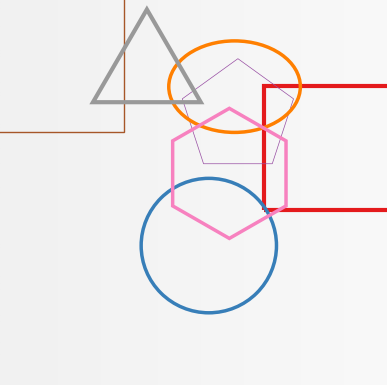[{"shape": "square", "thickness": 3, "radius": 0.81, "center": [0.844, 0.615]}, {"shape": "circle", "thickness": 2.5, "radius": 0.87, "center": [0.539, 0.362]}, {"shape": "pentagon", "thickness": 0.5, "radius": 0.75, "center": [0.614, 0.697]}, {"shape": "oval", "thickness": 2.5, "radius": 0.85, "center": [0.605, 0.775]}, {"shape": "square", "thickness": 1, "radius": 0.94, "center": [0.131, 0.847]}, {"shape": "hexagon", "thickness": 2.5, "radius": 0.84, "center": [0.592, 0.55]}, {"shape": "triangle", "thickness": 3, "radius": 0.8, "center": [0.379, 0.815]}]